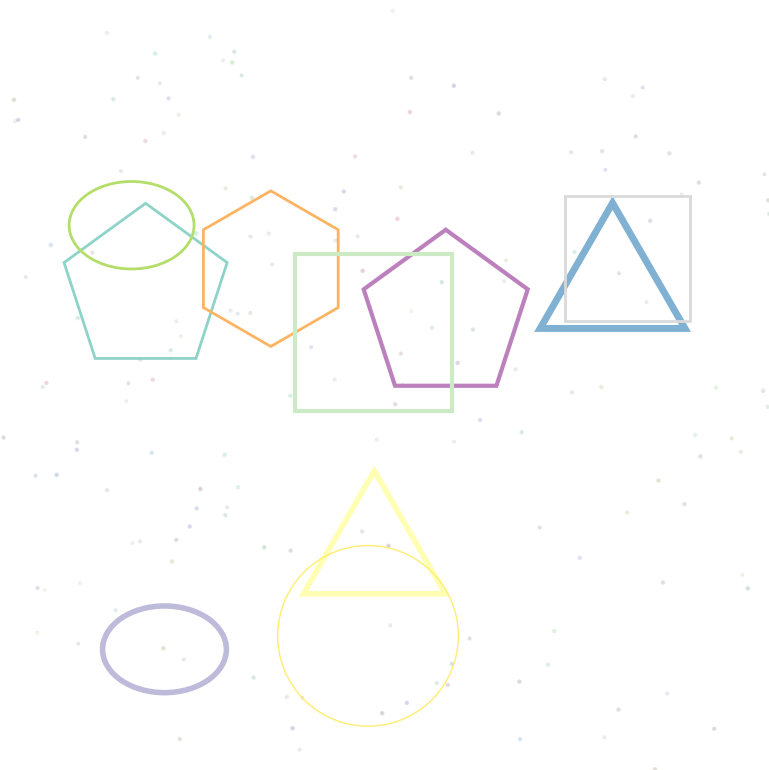[{"shape": "pentagon", "thickness": 1, "radius": 0.56, "center": [0.189, 0.625]}, {"shape": "triangle", "thickness": 2, "radius": 0.53, "center": [0.486, 0.282]}, {"shape": "oval", "thickness": 2, "radius": 0.4, "center": [0.214, 0.157]}, {"shape": "triangle", "thickness": 2.5, "radius": 0.54, "center": [0.796, 0.628]}, {"shape": "hexagon", "thickness": 1, "radius": 0.51, "center": [0.352, 0.651]}, {"shape": "oval", "thickness": 1, "radius": 0.41, "center": [0.171, 0.707]}, {"shape": "square", "thickness": 1, "radius": 0.41, "center": [0.815, 0.664]}, {"shape": "pentagon", "thickness": 1.5, "radius": 0.56, "center": [0.579, 0.59]}, {"shape": "square", "thickness": 1.5, "radius": 0.51, "center": [0.485, 0.568]}, {"shape": "circle", "thickness": 0.5, "radius": 0.59, "center": [0.478, 0.174]}]